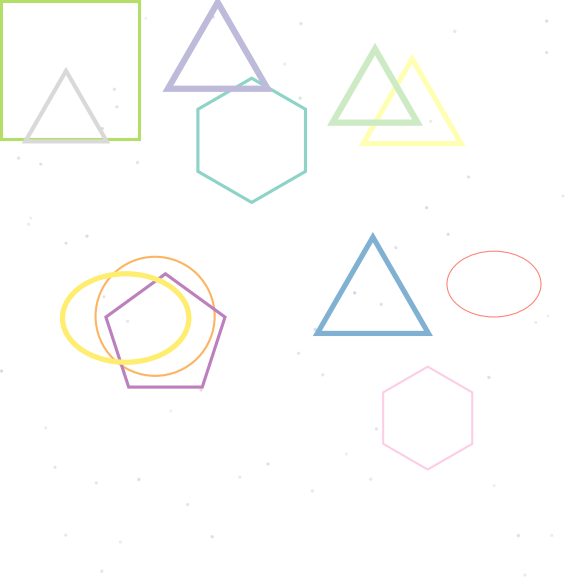[{"shape": "hexagon", "thickness": 1.5, "radius": 0.54, "center": [0.436, 0.756]}, {"shape": "triangle", "thickness": 2.5, "radius": 0.49, "center": [0.714, 0.799]}, {"shape": "triangle", "thickness": 3, "radius": 0.5, "center": [0.377, 0.895]}, {"shape": "oval", "thickness": 0.5, "radius": 0.41, "center": [0.855, 0.507]}, {"shape": "triangle", "thickness": 2.5, "radius": 0.56, "center": [0.646, 0.477]}, {"shape": "circle", "thickness": 1, "radius": 0.52, "center": [0.269, 0.451]}, {"shape": "square", "thickness": 1.5, "radius": 0.6, "center": [0.122, 0.878]}, {"shape": "hexagon", "thickness": 1, "radius": 0.45, "center": [0.741, 0.275]}, {"shape": "triangle", "thickness": 2, "radius": 0.41, "center": [0.114, 0.795]}, {"shape": "pentagon", "thickness": 1.5, "radius": 0.54, "center": [0.287, 0.417]}, {"shape": "triangle", "thickness": 3, "radius": 0.42, "center": [0.649, 0.829]}, {"shape": "oval", "thickness": 2.5, "radius": 0.55, "center": [0.218, 0.448]}]